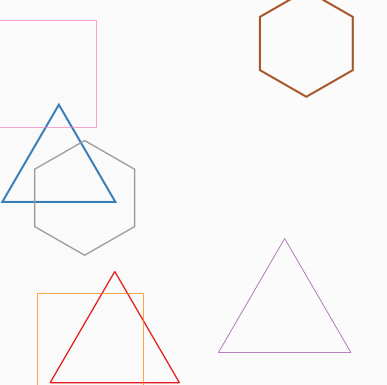[{"shape": "triangle", "thickness": 1, "radius": 0.96, "center": [0.296, 0.102]}, {"shape": "triangle", "thickness": 1.5, "radius": 0.84, "center": [0.152, 0.56]}, {"shape": "triangle", "thickness": 0.5, "radius": 0.99, "center": [0.735, 0.183]}, {"shape": "square", "thickness": 0.5, "radius": 0.69, "center": [0.232, 0.101]}, {"shape": "hexagon", "thickness": 1.5, "radius": 0.69, "center": [0.791, 0.887]}, {"shape": "square", "thickness": 0.5, "radius": 0.7, "center": [0.109, 0.809]}, {"shape": "hexagon", "thickness": 1, "radius": 0.74, "center": [0.218, 0.486]}]